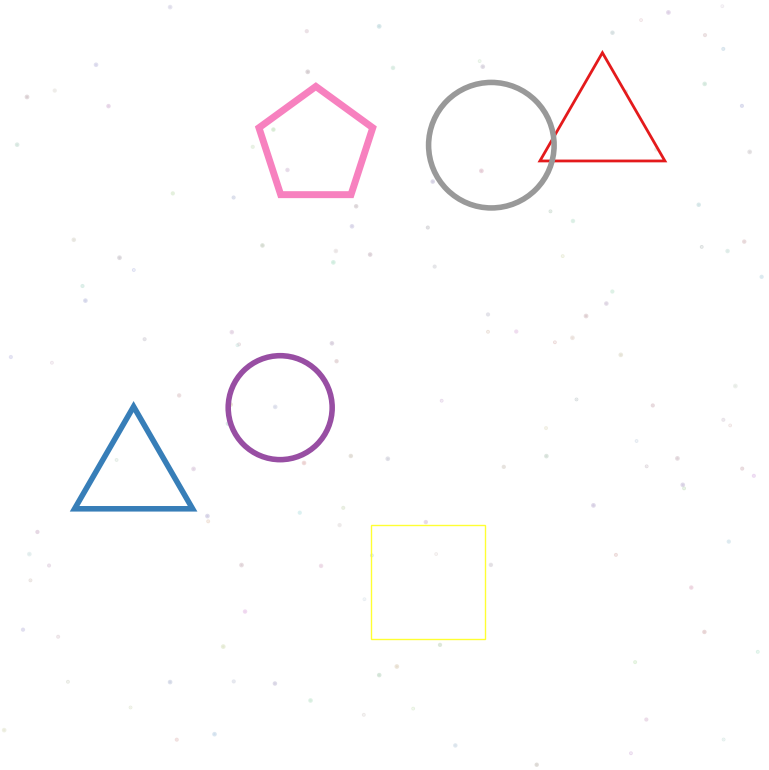[{"shape": "triangle", "thickness": 1, "radius": 0.47, "center": [0.782, 0.838]}, {"shape": "triangle", "thickness": 2, "radius": 0.44, "center": [0.174, 0.383]}, {"shape": "circle", "thickness": 2, "radius": 0.34, "center": [0.364, 0.471]}, {"shape": "square", "thickness": 0.5, "radius": 0.37, "center": [0.556, 0.244]}, {"shape": "pentagon", "thickness": 2.5, "radius": 0.39, "center": [0.41, 0.81]}, {"shape": "circle", "thickness": 2, "radius": 0.41, "center": [0.638, 0.811]}]